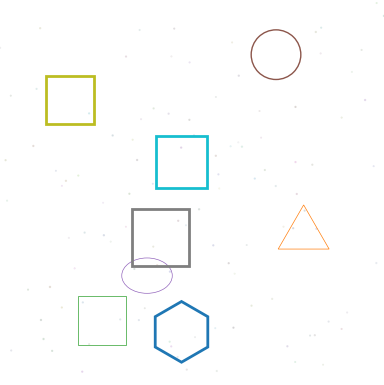[{"shape": "hexagon", "thickness": 2, "radius": 0.39, "center": [0.471, 0.138]}, {"shape": "triangle", "thickness": 0.5, "radius": 0.38, "center": [0.789, 0.391]}, {"shape": "square", "thickness": 0.5, "radius": 0.31, "center": [0.266, 0.167]}, {"shape": "oval", "thickness": 0.5, "radius": 0.33, "center": [0.382, 0.284]}, {"shape": "circle", "thickness": 1, "radius": 0.32, "center": [0.717, 0.858]}, {"shape": "square", "thickness": 2, "radius": 0.37, "center": [0.416, 0.382]}, {"shape": "square", "thickness": 2, "radius": 0.31, "center": [0.182, 0.74]}, {"shape": "square", "thickness": 2, "radius": 0.33, "center": [0.472, 0.579]}]